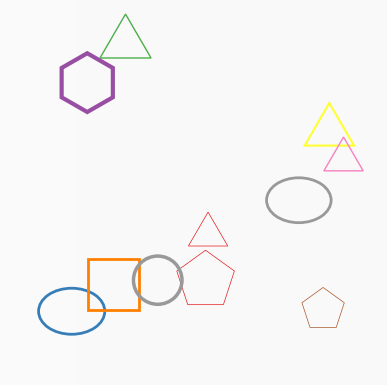[{"shape": "pentagon", "thickness": 0.5, "radius": 0.39, "center": [0.531, 0.272]}, {"shape": "triangle", "thickness": 0.5, "radius": 0.29, "center": [0.537, 0.39]}, {"shape": "oval", "thickness": 2, "radius": 0.43, "center": [0.185, 0.192]}, {"shape": "triangle", "thickness": 1, "radius": 0.38, "center": [0.324, 0.887]}, {"shape": "hexagon", "thickness": 3, "radius": 0.38, "center": [0.225, 0.785]}, {"shape": "square", "thickness": 2, "radius": 0.33, "center": [0.292, 0.261]}, {"shape": "triangle", "thickness": 1.5, "radius": 0.37, "center": [0.85, 0.659]}, {"shape": "pentagon", "thickness": 0.5, "radius": 0.29, "center": [0.834, 0.196]}, {"shape": "triangle", "thickness": 1, "radius": 0.29, "center": [0.887, 0.586]}, {"shape": "oval", "thickness": 2, "radius": 0.42, "center": [0.771, 0.48]}, {"shape": "circle", "thickness": 2.5, "radius": 0.31, "center": [0.407, 0.272]}]